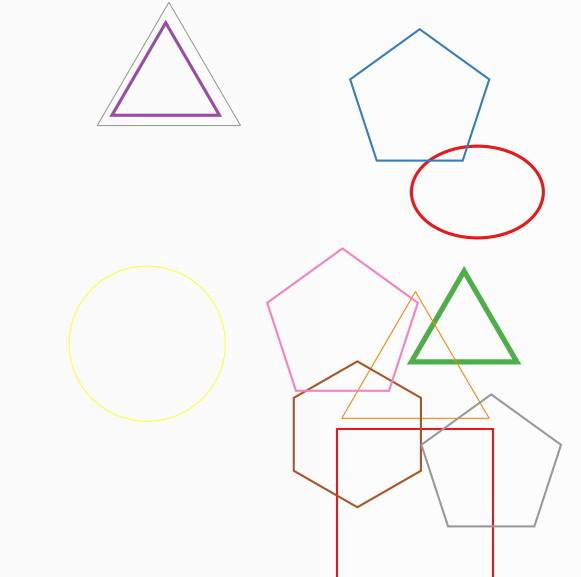[{"shape": "square", "thickness": 1, "radius": 0.67, "center": [0.714, 0.123]}, {"shape": "oval", "thickness": 1.5, "radius": 0.57, "center": [0.821, 0.667]}, {"shape": "pentagon", "thickness": 1, "radius": 0.63, "center": [0.722, 0.823]}, {"shape": "triangle", "thickness": 2.5, "radius": 0.52, "center": [0.798, 0.425]}, {"shape": "triangle", "thickness": 1.5, "radius": 0.53, "center": [0.285, 0.853]}, {"shape": "triangle", "thickness": 0.5, "radius": 0.73, "center": [0.715, 0.348]}, {"shape": "circle", "thickness": 0.5, "radius": 0.67, "center": [0.253, 0.404]}, {"shape": "hexagon", "thickness": 1, "radius": 0.63, "center": [0.615, 0.247]}, {"shape": "pentagon", "thickness": 1, "radius": 0.68, "center": [0.589, 0.433]}, {"shape": "pentagon", "thickness": 1, "radius": 0.63, "center": [0.845, 0.19]}, {"shape": "triangle", "thickness": 0.5, "radius": 0.71, "center": [0.291, 0.853]}]